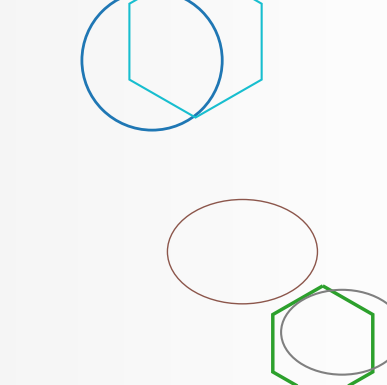[{"shape": "circle", "thickness": 2, "radius": 0.91, "center": [0.392, 0.843]}, {"shape": "hexagon", "thickness": 2.5, "radius": 0.74, "center": [0.833, 0.108]}, {"shape": "oval", "thickness": 1, "radius": 0.97, "center": [0.626, 0.346]}, {"shape": "oval", "thickness": 1.5, "radius": 0.79, "center": [0.883, 0.137]}, {"shape": "hexagon", "thickness": 1.5, "radius": 0.99, "center": [0.505, 0.892]}]